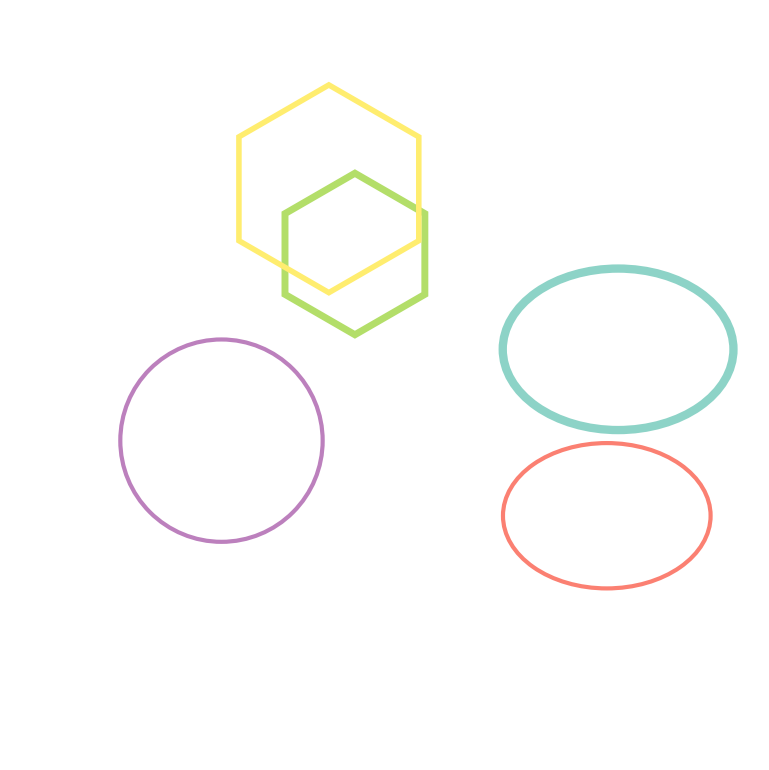[{"shape": "oval", "thickness": 3, "radius": 0.75, "center": [0.803, 0.546]}, {"shape": "oval", "thickness": 1.5, "radius": 0.67, "center": [0.788, 0.33]}, {"shape": "hexagon", "thickness": 2.5, "radius": 0.52, "center": [0.461, 0.67]}, {"shape": "circle", "thickness": 1.5, "radius": 0.66, "center": [0.288, 0.428]}, {"shape": "hexagon", "thickness": 2, "radius": 0.67, "center": [0.427, 0.755]}]